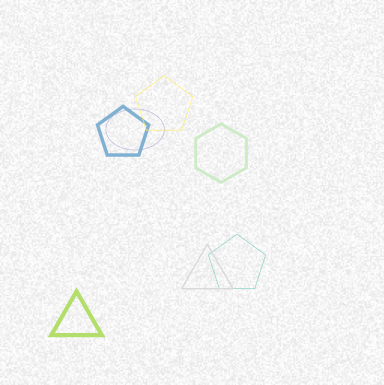[{"shape": "pentagon", "thickness": 0.5, "radius": 0.39, "center": [0.616, 0.314]}, {"shape": "oval", "thickness": 0.5, "radius": 0.38, "center": [0.351, 0.664]}, {"shape": "pentagon", "thickness": 2.5, "radius": 0.35, "center": [0.32, 0.654]}, {"shape": "triangle", "thickness": 3, "radius": 0.38, "center": [0.199, 0.167]}, {"shape": "triangle", "thickness": 1, "radius": 0.38, "center": [0.538, 0.289]}, {"shape": "hexagon", "thickness": 2, "radius": 0.38, "center": [0.574, 0.602]}, {"shape": "pentagon", "thickness": 0.5, "radius": 0.39, "center": [0.426, 0.725]}]